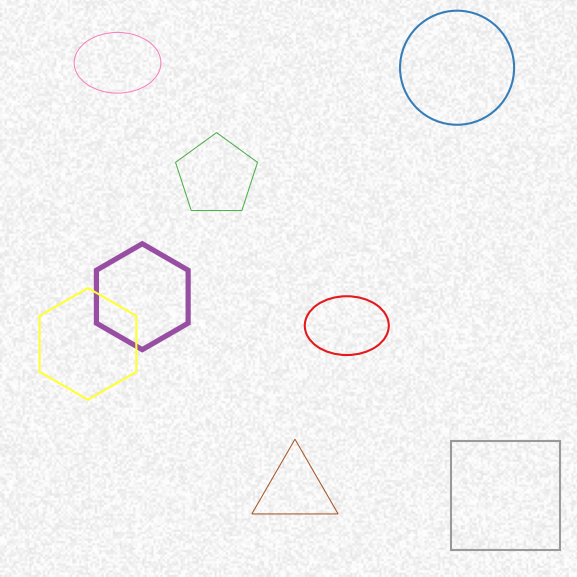[{"shape": "oval", "thickness": 1, "radius": 0.36, "center": [0.6, 0.435]}, {"shape": "circle", "thickness": 1, "radius": 0.49, "center": [0.791, 0.882]}, {"shape": "pentagon", "thickness": 0.5, "radius": 0.37, "center": [0.375, 0.695]}, {"shape": "hexagon", "thickness": 2.5, "radius": 0.46, "center": [0.246, 0.485]}, {"shape": "hexagon", "thickness": 1, "radius": 0.48, "center": [0.152, 0.404]}, {"shape": "triangle", "thickness": 0.5, "radius": 0.43, "center": [0.511, 0.152]}, {"shape": "oval", "thickness": 0.5, "radius": 0.38, "center": [0.204, 0.89]}, {"shape": "square", "thickness": 1, "radius": 0.47, "center": [0.875, 0.141]}]